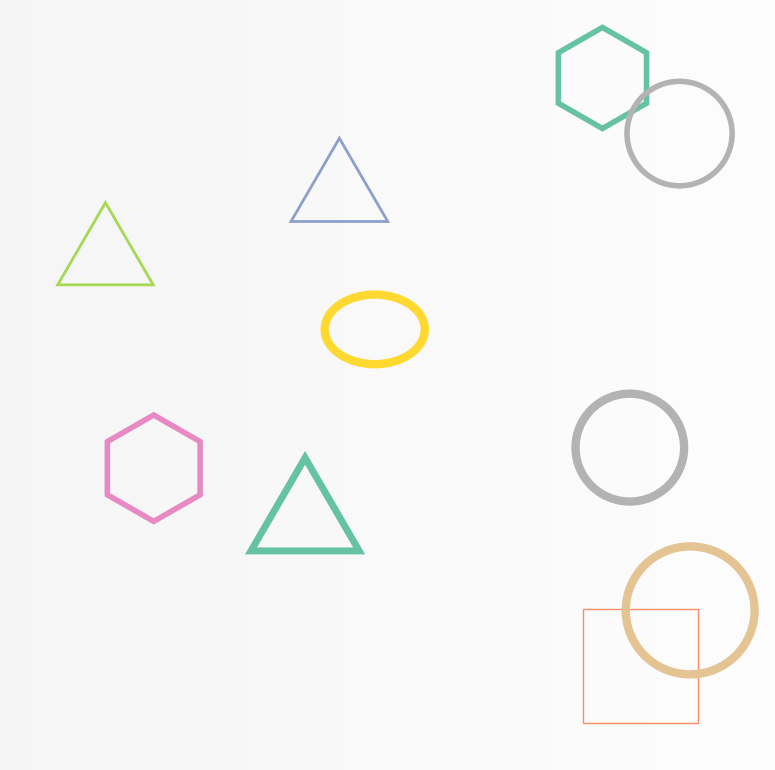[{"shape": "triangle", "thickness": 2.5, "radius": 0.4, "center": [0.394, 0.325]}, {"shape": "hexagon", "thickness": 2, "radius": 0.33, "center": [0.777, 0.899]}, {"shape": "square", "thickness": 0.5, "radius": 0.37, "center": [0.826, 0.135]}, {"shape": "triangle", "thickness": 1, "radius": 0.36, "center": [0.438, 0.748]}, {"shape": "hexagon", "thickness": 2, "radius": 0.35, "center": [0.198, 0.392]}, {"shape": "triangle", "thickness": 1, "radius": 0.36, "center": [0.136, 0.666]}, {"shape": "oval", "thickness": 3, "radius": 0.32, "center": [0.484, 0.572]}, {"shape": "circle", "thickness": 3, "radius": 0.42, "center": [0.891, 0.207]}, {"shape": "circle", "thickness": 2, "radius": 0.34, "center": [0.877, 0.827]}, {"shape": "circle", "thickness": 3, "radius": 0.35, "center": [0.813, 0.419]}]